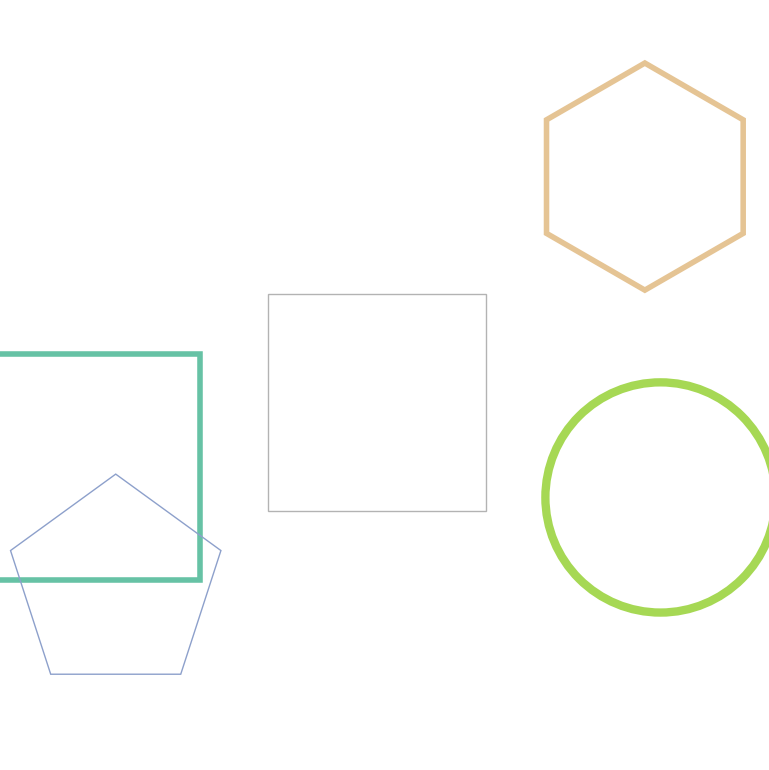[{"shape": "square", "thickness": 2, "radius": 0.73, "center": [0.113, 0.394]}, {"shape": "pentagon", "thickness": 0.5, "radius": 0.72, "center": [0.15, 0.241]}, {"shape": "circle", "thickness": 3, "radius": 0.75, "center": [0.858, 0.354]}, {"shape": "hexagon", "thickness": 2, "radius": 0.74, "center": [0.837, 0.771]}, {"shape": "square", "thickness": 0.5, "radius": 0.71, "center": [0.489, 0.478]}]